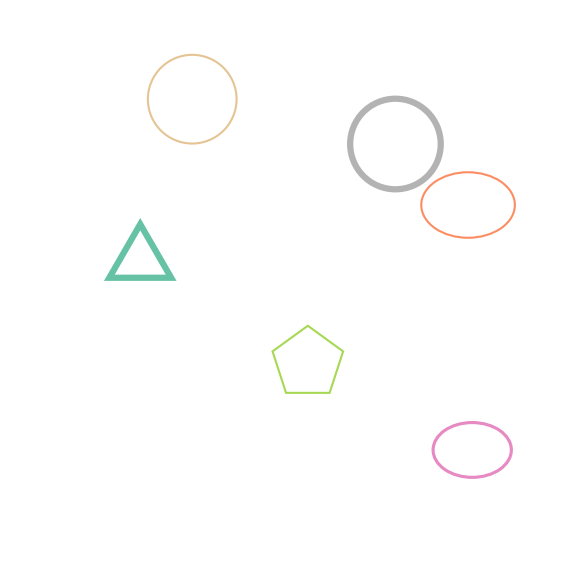[{"shape": "triangle", "thickness": 3, "radius": 0.31, "center": [0.243, 0.549]}, {"shape": "oval", "thickness": 1, "radius": 0.41, "center": [0.81, 0.644]}, {"shape": "oval", "thickness": 1.5, "radius": 0.34, "center": [0.818, 0.22]}, {"shape": "pentagon", "thickness": 1, "radius": 0.32, "center": [0.533, 0.371]}, {"shape": "circle", "thickness": 1, "radius": 0.38, "center": [0.333, 0.827]}, {"shape": "circle", "thickness": 3, "radius": 0.39, "center": [0.685, 0.75]}]